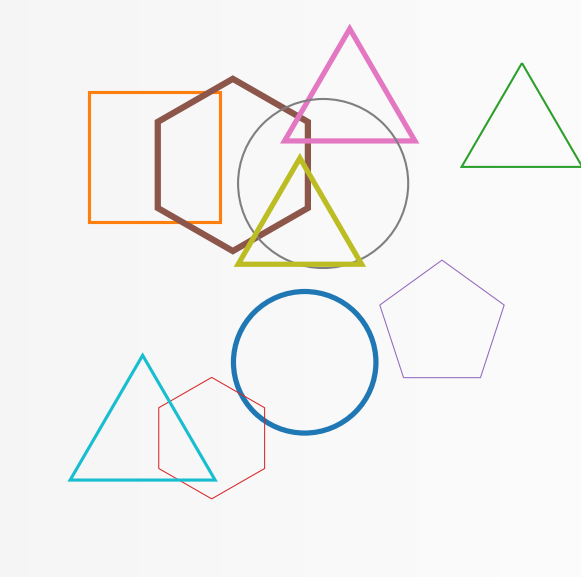[{"shape": "circle", "thickness": 2.5, "radius": 0.61, "center": [0.524, 0.372]}, {"shape": "square", "thickness": 1.5, "radius": 0.56, "center": [0.265, 0.727]}, {"shape": "triangle", "thickness": 1, "radius": 0.6, "center": [0.898, 0.77]}, {"shape": "hexagon", "thickness": 0.5, "radius": 0.53, "center": [0.364, 0.24]}, {"shape": "pentagon", "thickness": 0.5, "radius": 0.56, "center": [0.76, 0.436]}, {"shape": "hexagon", "thickness": 3, "radius": 0.75, "center": [0.401, 0.714]}, {"shape": "triangle", "thickness": 2.5, "radius": 0.65, "center": [0.602, 0.82]}, {"shape": "circle", "thickness": 1, "radius": 0.73, "center": [0.556, 0.681]}, {"shape": "triangle", "thickness": 2.5, "radius": 0.61, "center": [0.516, 0.603]}, {"shape": "triangle", "thickness": 1.5, "radius": 0.72, "center": [0.245, 0.24]}]